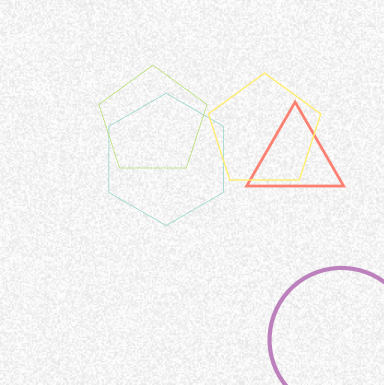[{"shape": "hexagon", "thickness": 0.5, "radius": 0.86, "center": [0.432, 0.586]}, {"shape": "triangle", "thickness": 2, "radius": 0.73, "center": [0.767, 0.59]}, {"shape": "pentagon", "thickness": 0.5, "radius": 0.74, "center": [0.397, 0.683]}, {"shape": "circle", "thickness": 3, "radius": 0.93, "center": [0.887, 0.117]}, {"shape": "pentagon", "thickness": 1, "radius": 0.77, "center": [0.687, 0.657]}]